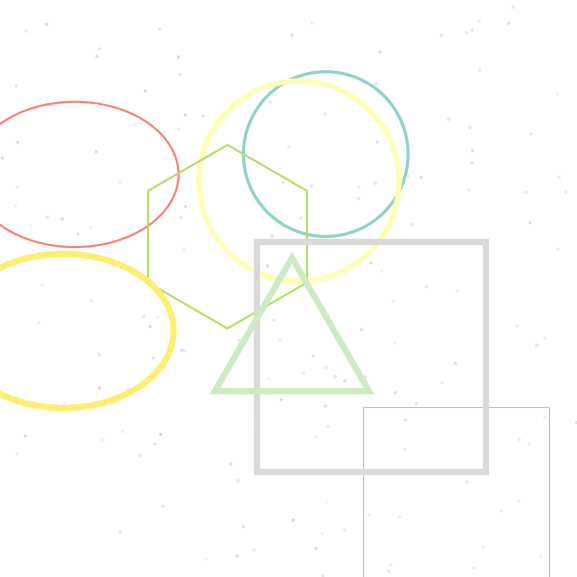[{"shape": "circle", "thickness": 1.5, "radius": 0.71, "center": [0.564, 0.732]}, {"shape": "circle", "thickness": 2.5, "radius": 0.87, "center": [0.518, 0.686]}, {"shape": "oval", "thickness": 1, "radius": 0.9, "center": [0.129, 0.697]}, {"shape": "square", "thickness": 0.5, "radius": 0.8, "center": [0.789, 0.134]}, {"shape": "hexagon", "thickness": 1, "radius": 0.79, "center": [0.394, 0.589]}, {"shape": "square", "thickness": 3, "radius": 0.99, "center": [0.644, 0.381]}, {"shape": "triangle", "thickness": 3, "radius": 0.77, "center": [0.506, 0.399]}, {"shape": "oval", "thickness": 3, "radius": 0.95, "center": [0.11, 0.426]}]